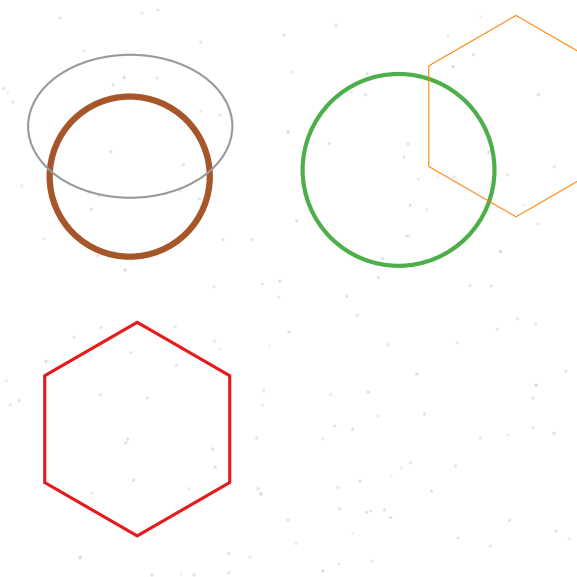[{"shape": "hexagon", "thickness": 1.5, "radius": 0.92, "center": [0.238, 0.256]}, {"shape": "circle", "thickness": 2, "radius": 0.83, "center": [0.69, 0.705]}, {"shape": "hexagon", "thickness": 0.5, "radius": 0.87, "center": [0.894, 0.798]}, {"shape": "circle", "thickness": 3, "radius": 0.69, "center": [0.225, 0.693]}, {"shape": "oval", "thickness": 1, "radius": 0.88, "center": [0.226, 0.78]}]